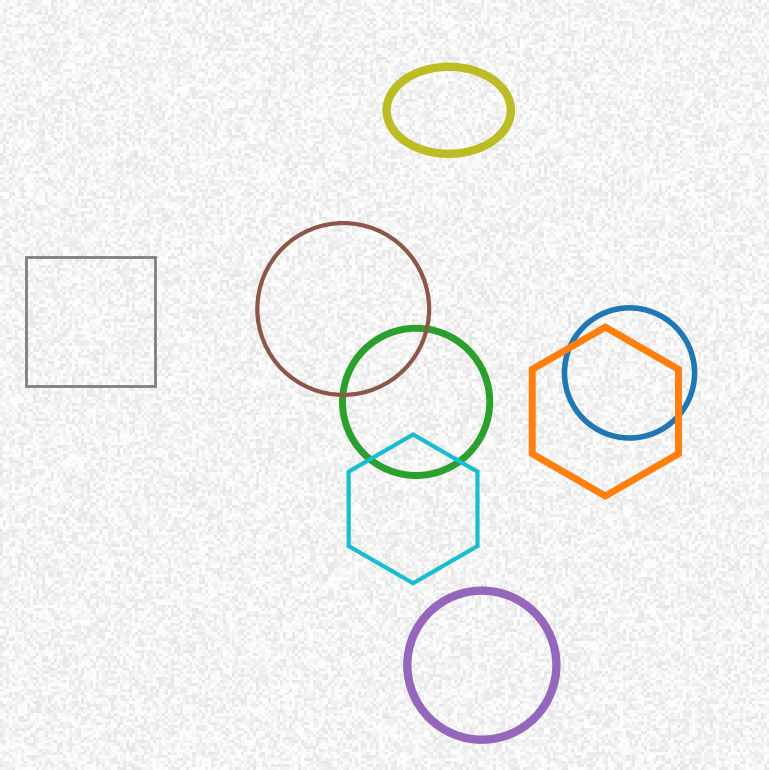[{"shape": "circle", "thickness": 2, "radius": 0.42, "center": [0.818, 0.516]}, {"shape": "hexagon", "thickness": 2.5, "radius": 0.55, "center": [0.786, 0.466]}, {"shape": "circle", "thickness": 2.5, "radius": 0.48, "center": [0.54, 0.478]}, {"shape": "circle", "thickness": 3, "radius": 0.48, "center": [0.626, 0.136]}, {"shape": "circle", "thickness": 1.5, "radius": 0.56, "center": [0.446, 0.599]}, {"shape": "square", "thickness": 1, "radius": 0.42, "center": [0.117, 0.582]}, {"shape": "oval", "thickness": 3, "radius": 0.4, "center": [0.583, 0.857]}, {"shape": "hexagon", "thickness": 1.5, "radius": 0.48, "center": [0.536, 0.339]}]